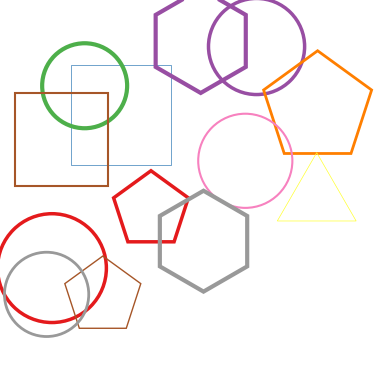[{"shape": "circle", "thickness": 2.5, "radius": 0.71, "center": [0.135, 0.304]}, {"shape": "pentagon", "thickness": 2.5, "radius": 0.51, "center": [0.392, 0.454]}, {"shape": "square", "thickness": 0.5, "radius": 0.65, "center": [0.313, 0.701]}, {"shape": "circle", "thickness": 3, "radius": 0.55, "center": [0.22, 0.777]}, {"shape": "hexagon", "thickness": 3, "radius": 0.68, "center": [0.521, 0.894]}, {"shape": "circle", "thickness": 2.5, "radius": 0.62, "center": [0.666, 0.879]}, {"shape": "pentagon", "thickness": 2, "radius": 0.74, "center": [0.825, 0.721]}, {"shape": "triangle", "thickness": 0.5, "radius": 0.59, "center": [0.823, 0.485]}, {"shape": "pentagon", "thickness": 1, "radius": 0.52, "center": [0.267, 0.231]}, {"shape": "square", "thickness": 1.5, "radius": 0.6, "center": [0.16, 0.637]}, {"shape": "circle", "thickness": 1.5, "radius": 0.61, "center": [0.637, 0.582]}, {"shape": "circle", "thickness": 2, "radius": 0.55, "center": [0.121, 0.235]}, {"shape": "hexagon", "thickness": 3, "radius": 0.65, "center": [0.529, 0.374]}]